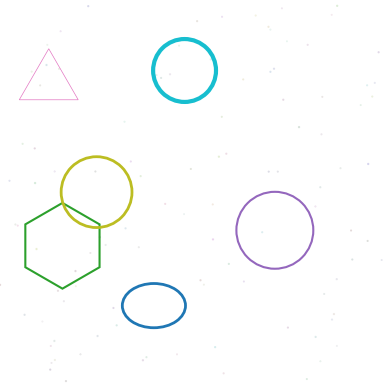[{"shape": "oval", "thickness": 2, "radius": 0.41, "center": [0.4, 0.206]}, {"shape": "hexagon", "thickness": 1.5, "radius": 0.56, "center": [0.162, 0.362]}, {"shape": "circle", "thickness": 1.5, "radius": 0.5, "center": [0.714, 0.402]}, {"shape": "triangle", "thickness": 0.5, "radius": 0.44, "center": [0.127, 0.785]}, {"shape": "circle", "thickness": 2, "radius": 0.46, "center": [0.251, 0.501]}, {"shape": "circle", "thickness": 3, "radius": 0.41, "center": [0.479, 0.817]}]